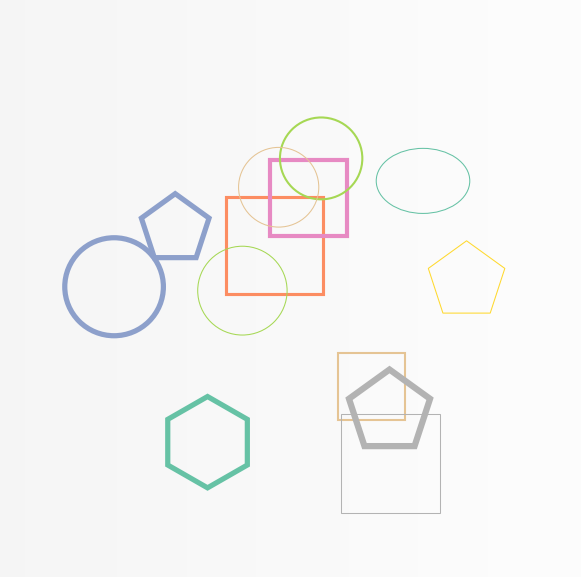[{"shape": "hexagon", "thickness": 2.5, "radius": 0.4, "center": [0.357, 0.233]}, {"shape": "oval", "thickness": 0.5, "radius": 0.4, "center": [0.728, 0.686]}, {"shape": "square", "thickness": 1.5, "radius": 0.42, "center": [0.472, 0.574]}, {"shape": "circle", "thickness": 2.5, "radius": 0.42, "center": [0.196, 0.503]}, {"shape": "pentagon", "thickness": 2.5, "radius": 0.31, "center": [0.301, 0.603]}, {"shape": "square", "thickness": 2, "radius": 0.33, "center": [0.531, 0.656]}, {"shape": "circle", "thickness": 0.5, "radius": 0.38, "center": [0.417, 0.496]}, {"shape": "circle", "thickness": 1, "radius": 0.35, "center": [0.552, 0.725]}, {"shape": "pentagon", "thickness": 0.5, "radius": 0.35, "center": [0.803, 0.513]}, {"shape": "square", "thickness": 1, "radius": 0.29, "center": [0.639, 0.33]}, {"shape": "circle", "thickness": 0.5, "radius": 0.35, "center": [0.479, 0.675]}, {"shape": "pentagon", "thickness": 3, "radius": 0.37, "center": [0.67, 0.286]}, {"shape": "square", "thickness": 0.5, "radius": 0.43, "center": [0.672, 0.196]}]